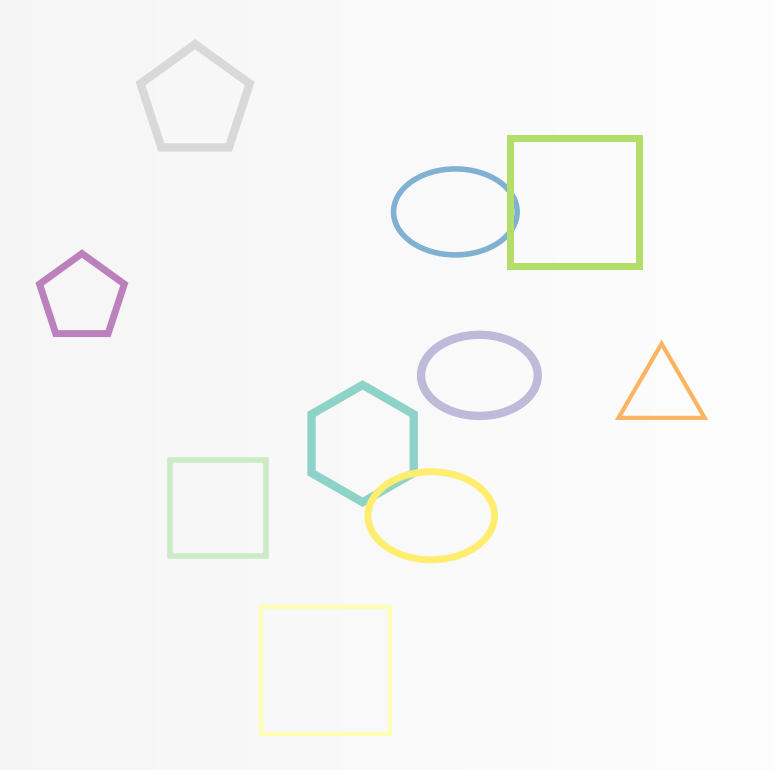[{"shape": "hexagon", "thickness": 3, "radius": 0.38, "center": [0.468, 0.424]}, {"shape": "square", "thickness": 1.5, "radius": 0.41, "center": [0.42, 0.129]}, {"shape": "oval", "thickness": 3, "radius": 0.38, "center": [0.619, 0.513]}, {"shape": "oval", "thickness": 2, "radius": 0.4, "center": [0.588, 0.725]}, {"shape": "triangle", "thickness": 1.5, "radius": 0.32, "center": [0.854, 0.489]}, {"shape": "square", "thickness": 2.5, "radius": 0.42, "center": [0.741, 0.738]}, {"shape": "pentagon", "thickness": 3, "radius": 0.37, "center": [0.252, 0.868]}, {"shape": "pentagon", "thickness": 2.5, "radius": 0.29, "center": [0.106, 0.613]}, {"shape": "square", "thickness": 2, "radius": 0.31, "center": [0.281, 0.34]}, {"shape": "oval", "thickness": 2.5, "radius": 0.41, "center": [0.556, 0.33]}]